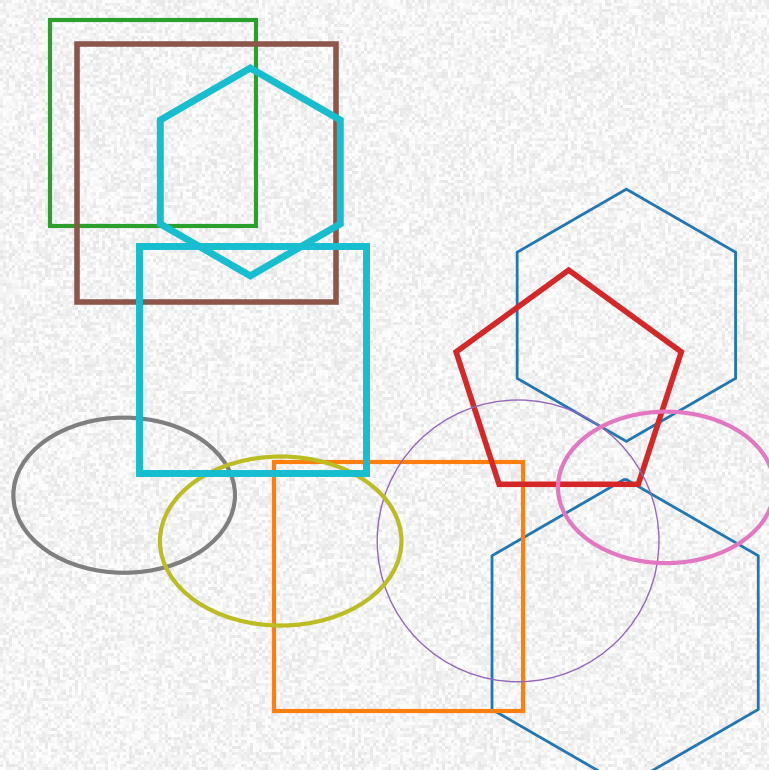[{"shape": "hexagon", "thickness": 1, "radius": 1.0, "center": [0.812, 0.178]}, {"shape": "hexagon", "thickness": 1, "radius": 0.82, "center": [0.813, 0.591]}, {"shape": "square", "thickness": 1.5, "radius": 0.81, "center": [0.518, 0.238]}, {"shape": "square", "thickness": 1.5, "radius": 0.67, "center": [0.199, 0.84]}, {"shape": "pentagon", "thickness": 2, "radius": 0.77, "center": [0.739, 0.495]}, {"shape": "circle", "thickness": 0.5, "radius": 0.91, "center": [0.673, 0.298]}, {"shape": "square", "thickness": 2, "radius": 0.84, "center": [0.268, 0.775]}, {"shape": "oval", "thickness": 1.5, "radius": 0.7, "center": [0.865, 0.367]}, {"shape": "oval", "thickness": 1.5, "radius": 0.72, "center": [0.161, 0.357]}, {"shape": "oval", "thickness": 1.5, "radius": 0.78, "center": [0.365, 0.297]}, {"shape": "square", "thickness": 2.5, "radius": 0.74, "center": [0.328, 0.533]}, {"shape": "hexagon", "thickness": 2.5, "radius": 0.67, "center": [0.325, 0.777]}]